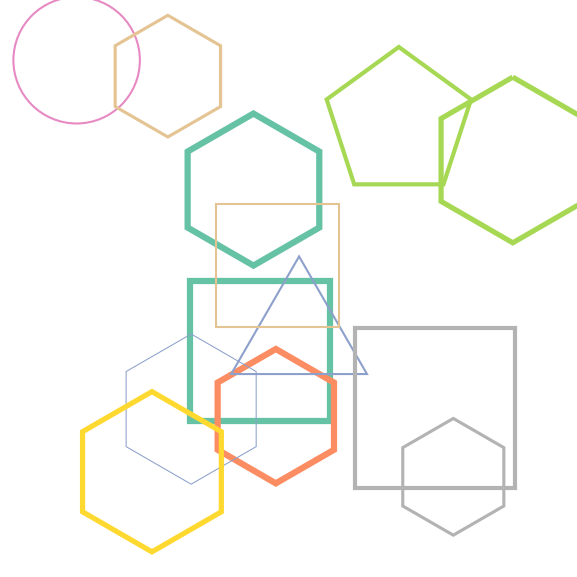[{"shape": "square", "thickness": 3, "radius": 0.6, "center": [0.451, 0.391]}, {"shape": "hexagon", "thickness": 3, "radius": 0.66, "center": [0.439, 0.671]}, {"shape": "hexagon", "thickness": 3, "radius": 0.58, "center": [0.478, 0.278]}, {"shape": "triangle", "thickness": 1, "radius": 0.68, "center": [0.518, 0.419]}, {"shape": "hexagon", "thickness": 0.5, "radius": 0.65, "center": [0.331, 0.291]}, {"shape": "circle", "thickness": 1, "radius": 0.55, "center": [0.133, 0.895]}, {"shape": "pentagon", "thickness": 2, "radius": 0.66, "center": [0.691, 0.786]}, {"shape": "hexagon", "thickness": 2.5, "radius": 0.72, "center": [0.888, 0.722]}, {"shape": "hexagon", "thickness": 2.5, "radius": 0.69, "center": [0.263, 0.182]}, {"shape": "square", "thickness": 1, "radius": 0.53, "center": [0.48, 0.54]}, {"shape": "hexagon", "thickness": 1.5, "radius": 0.53, "center": [0.291, 0.867]}, {"shape": "square", "thickness": 2, "radius": 0.69, "center": [0.753, 0.293]}, {"shape": "hexagon", "thickness": 1.5, "radius": 0.51, "center": [0.785, 0.173]}]